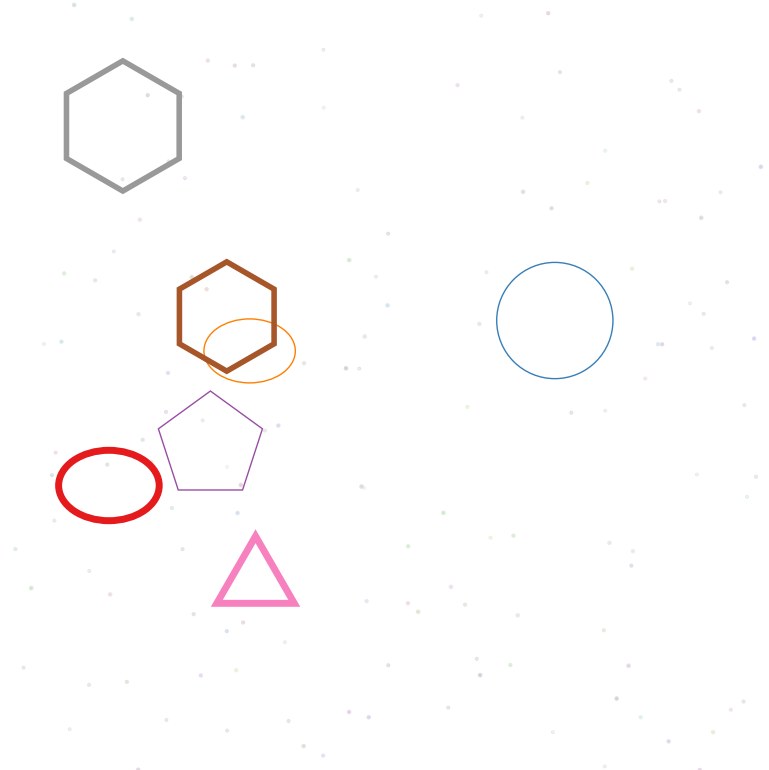[{"shape": "oval", "thickness": 2.5, "radius": 0.33, "center": [0.141, 0.369]}, {"shape": "circle", "thickness": 0.5, "radius": 0.38, "center": [0.721, 0.584]}, {"shape": "pentagon", "thickness": 0.5, "radius": 0.36, "center": [0.273, 0.421]}, {"shape": "oval", "thickness": 0.5, "radius": 0.3, "center": [0.324, 0.544]}, {"shape": "hexagon", "thickness": 2, "radius": 0.35, "center": [0.294, 0.589]}, {"shape": "triangle", "thickness": 2.5, "radius": 0.29, "center": [0.332, 0.246]}, {"shape": "hexagon", "thickness": 2, "radius": 0.42, "center": [0.16, 0.836]}]